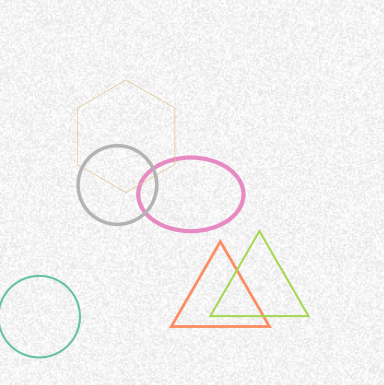[{"shape": "circle", "thickness": 1.5, "radius": 0.53, "center": [0.102, 0.177]}, {"shape": "triangle", "thickness": 2, "radius": 0.74, "center": [0.572, 0.225]}, {"shape": "oval", "thickness": 3, "radius": 0.68, "center": [0.496, 0.495]}, {"shape": "triangle", "thickness": 1.5, "radius": 0.74, "center": [0.674, 0.253]}, {"shape": "hexagon", "thickness": 0.5, "radius": 0.73, "center": [0.328, 0.646]}, {"shape": "circle", "thickness": 2.5, "radius": 0.51, "center": [0.305, 0.519]}]